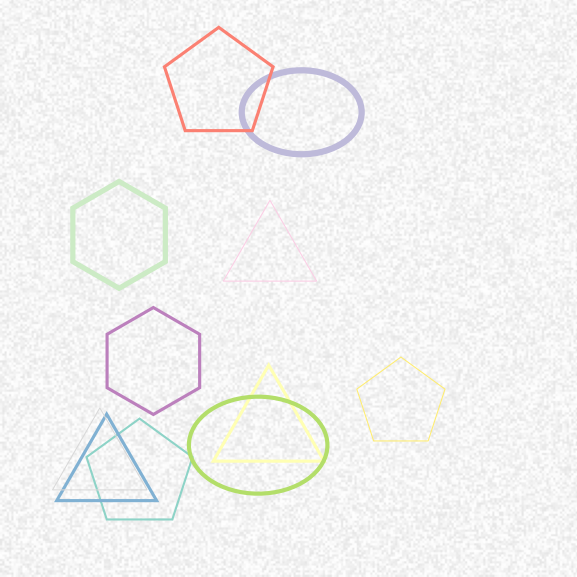[{"shape": "pentagon", "thickness": 1, "radius": 0.48, "center": [0.242, 0.178]}, {"shape": "triangle", "thickness": 1.5, "radius": 0.55, "center": [0.465, 0.256]}, {"shape": "oval", "thickness": 3, "radius": 0.52, "center": [0.522, 0.805]}, {"shape": "pentagon", "thickness": 1.5, "radius": 0.49, "center": [0.379, 0.853]}, {"shape": "triangle", "thickness": 1.5, "radius": 0.5, "center": [0.185, 0.182]}, {"shape": "oval", "thickness": 2, "radius": 0.6, "center": [0.447, 0.228]}, {"shape": "triangle", "thickness": 0.5, "radius": 0.47, "center": [0.467, 0.559]}, {"shape": "triangle", "thickness": 0.5, "radius": 0.47, "center": [0.173, 0.198]}, {"shape": "hexagon", "thickness": 1.5, "radius": 0.46, "center": [0.266, 0.374]}, {"shape": "hexagon", "thickness": 2.5, "radius": 0.46, "center": [0.206, 0.592]}, {"shape": "pentagon", "thickness": 0.5, "radius": 0.4, "center": [0.694, 0.301]}]